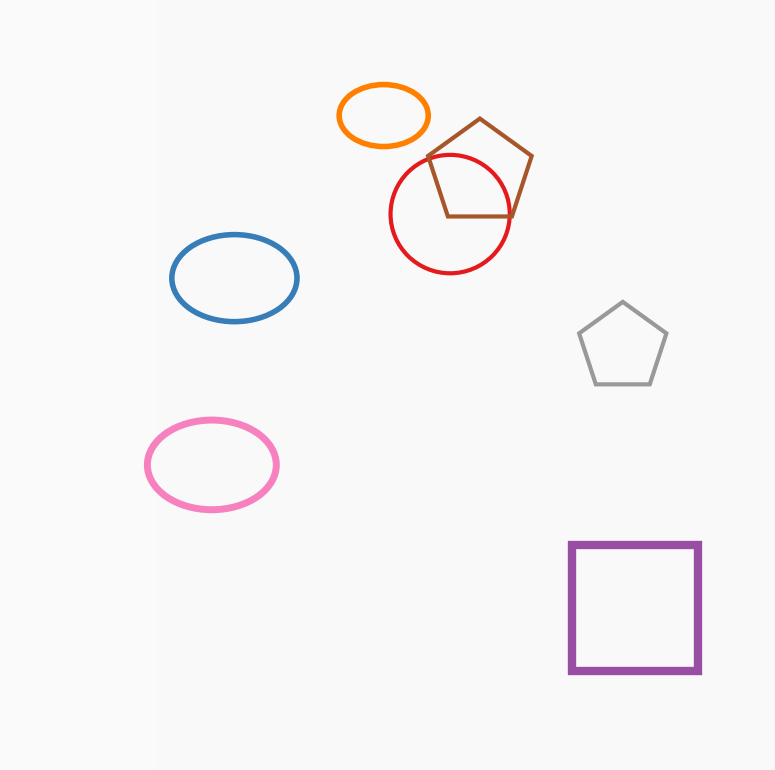[{"shape": "circle", "thickness": 1.5, "radius": 0.38, "center": [0.581, 0.722]}, {"shape": "oval", "thickness": 2, "radius": 0.4, "center": [0.302, 0.639]}, {"shape": "square", "thickness": 3, "radius": 0.41, "center": [0.819, 0.21]}, {"shape": "oval", "thickness": 2, "radius": 0.29, "center": [0.495, 0.85]}, {"shape": "pentagon", "thickness": 1.5, "radius": 0.35, "center": [0.619, 0.776]}, {"shape": "oval", "thickness": 2.5, "radius": 0.42, "center": [0.273, 0.396]}, {"shape": "pentagon", "thickness": 1.5, "radius": 0.3, "center": [0.804, 0.549]}]